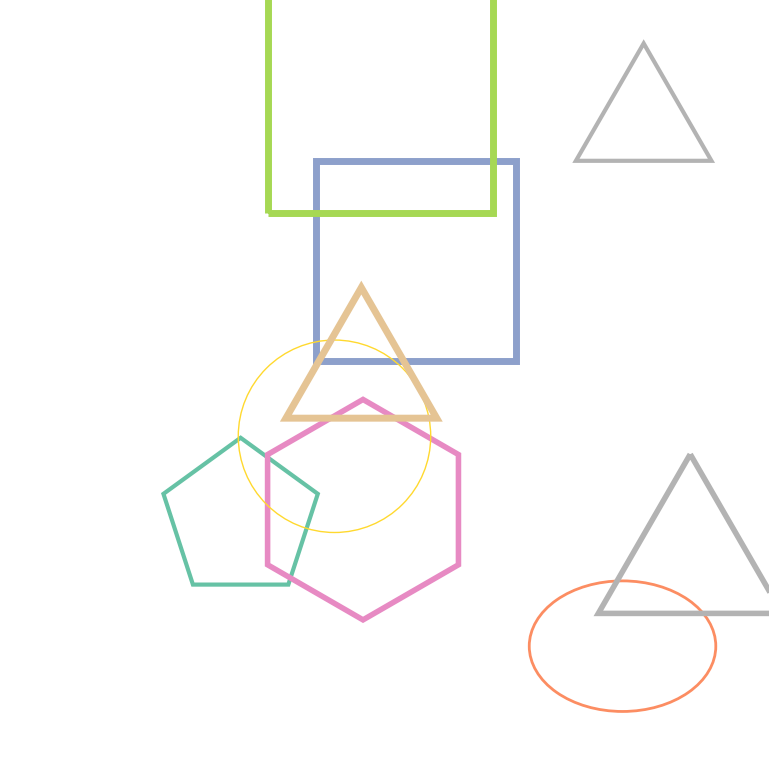[{"shape": "pentagon", "thickness": 1.5, "radius": 0.53, "center": [0.313, 0.326]}, {"shape": "oval", "thickness": 1, "radius": 0.61, "center": [0.808, 0.161]}, {"shape": "square", "thickness": 2.5, "radius": 0.65, "center": [0.54, 0.661]}, {"shape": "hexagon", "thickness": 2, "radius": 0.72, "center": [0.471, 0.338]}, {"shape": "square", "thickness": 2.5, "radius": 0.73, "center": [0.494, 0.869]}, {"shape": "circle", "thickness": 0.5, "radius": 0.62, "center": [0.434, 0.433]}, {"shape": "triangle", "thickness": 2.5, "radius": 0.57, "center": [0.469, 0.513]}, {"shape": "triangle", "thickness": 2, "radius": 0.69, "center": [0.896, 0.272]}, {"shape": "triangle", "thickness": 1.5, "radius": 0.51, "center": [0.836, 0.842]}]